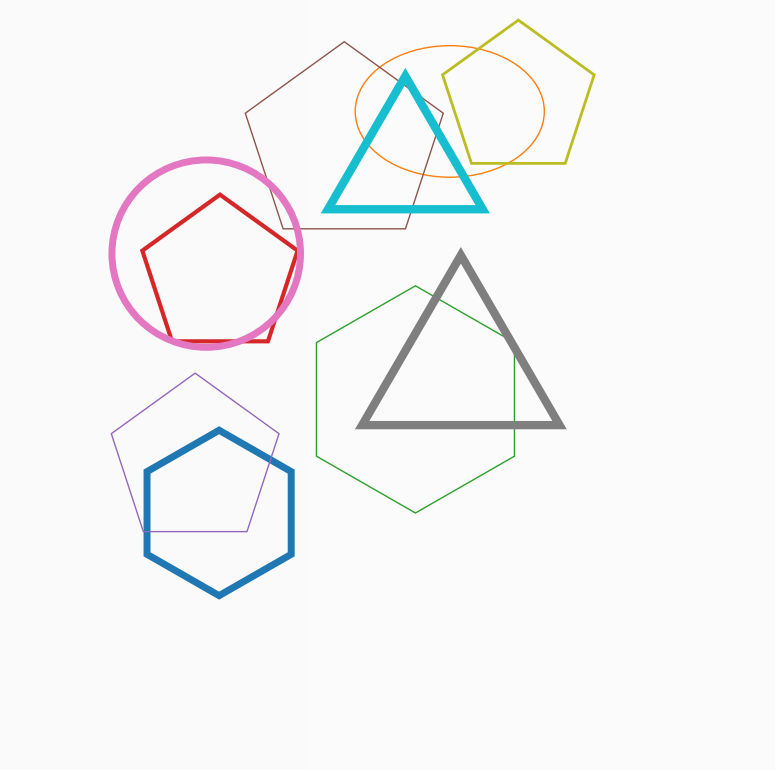[{"shape": "hexagon", "thickness": 2.5, "radius": 0.54, "center": [0.283, 0.334]}, {"shape": "oval", "thickness": 0.5, "radius": 0.61, "center": [0.58, 0.855]}, {"shape": "hexagon", "thickness": 0.5, "radius": 0.74, "center": [0.536, 0.481]}, {"shape": "pentagon", "thickness": 1.5, "radius": 0.53, "center": [0.284, 0.642]}, {"shape": "pentagon", "thickness": 0.5, "radius": 0.57, "center": [0.252, 0.402]}, {"shape": "pentagon", "thickness": 0.5, "radius": 0.67, "center": [0.444, 0.812]}, {"shape": "circle", "thickness": 2.5, "radius": 0.61, "center": [0.266, 0.671]}, {"shape": "triangle", "thickness": 3, "radius": 0.74, "center": [0.595, 0.521]}, {"shape": "pentagon", "thickness": 1, "radius": 0.51, "center": [0.669, 0.871]}, {"shape": "triangle", "thickness": 3, "radius": 0.58, "center": [0.523, 0.786]}]